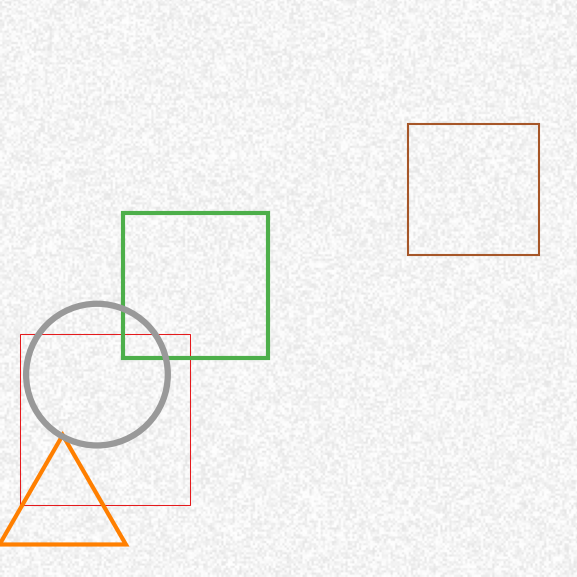[{"shape": "square", "thickness": 0.5, "radius": 0.74, "center": [0.182, 0.273]}, {"shape": "square", "thickness": 2, "radius": 0.63, "center": [0.339, 0.505]}, {"shape": "triangle", "thickness": 2, "radius": 0.63, "center": [0.109, 0.119]}, {"shape": "square", "thickness": 1, "radius": 0.57, "center": [0.82, 0.671]}, {"shape": "circle", "thickness": 3, "radius": 0.61, "center": [0.168, 0.35]}]